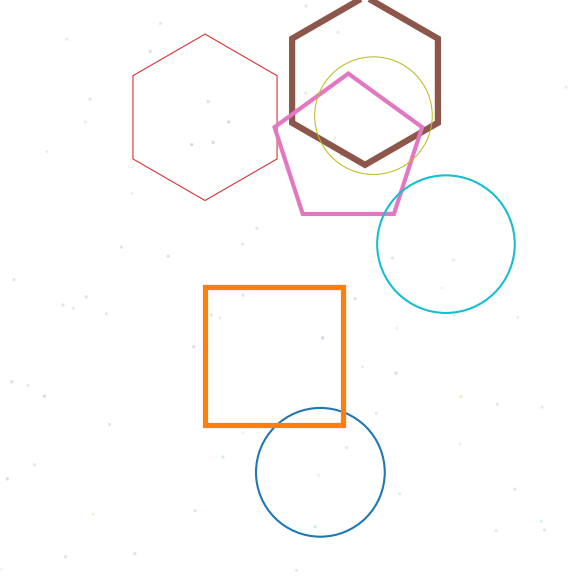[{"shape": "circle", "thickness": 1, "radius": 0.56, "center": [0.555, 0.181]}, {"shape": "square", "thickness": 2.5, "radius": 0.6, "center": [0.475, 0.383]}, {"shape": "hexagon", "thickness": 0.5, "radius": 0.72, "center": [0.355, 0.796]}, {"shape": "hexagon", "thickness": 3, "radius": 0.73, "center": [0.632, 0.859]}, {"shape": "pentagon", "thickness": 2, "radius": 0.67, "center": [0.603, 0.737]}, {"shape": "circle", "thickness": 0.5, "radius": 0.51, "center": [0.647, 0.799]}, {"shape": "circle", "thickness": 1, "radius": 0.6, "center": [0.772, 0.576]}]